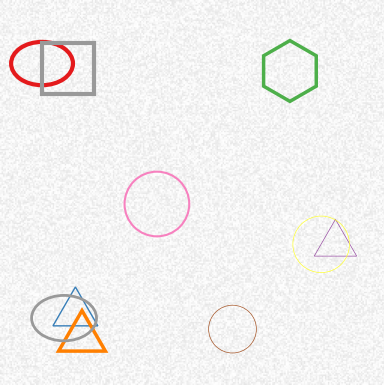[{"shape": "oval", "thickness": 3, "radius": 0.4, "center": [0.109, 0.835]}, {"shape": "triangle", "thickness": 1, "radius": 0.34, "center": [0.196, 0.187]}, {"shape": "hexagon", "thickness": 2.5, "radius": 0.39, "center": [0.753, 0.816]}, {"shape": "triangle", "thickness": 0.5, "radius": 0.32, "center": [0.871, 0.367]}, {"shape": "triangle", "thickness": 2.5, "radius": 0.35, "center": [0.213, 0.123]}, {"shape": "circle", "thickness": 0.5, "radius": 0.37, "center": [0.834, 0.365]}, {"shape": "circle", "thickness": 0.5, "radius": 0.31, "center": [0.604, 0.145]}, {"shape": "circle", "thickness": 1.5, "radius": 0.42, "center": [0.408, 0.47]}, {"shape": "oval", "thickness": 2, "radius": 0.42, "center": [0.166, 0.174]}, {"shape": "square", "thickness": 3, "radius": 0.33, "center": [0.177, 0.823]}]